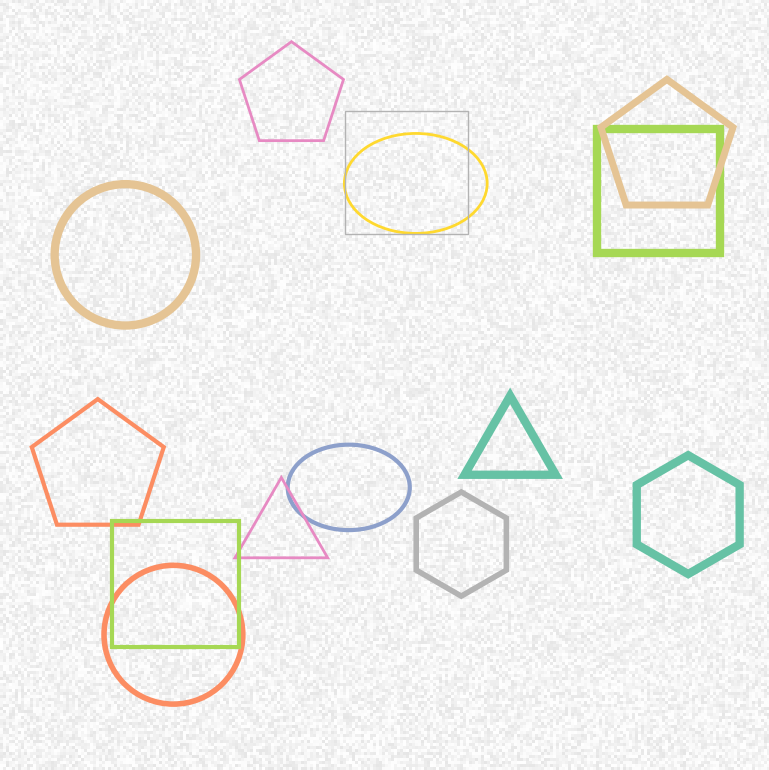[{"shape": "triangle", "thickness": 3, "radius": 0.34, "center": [0.663, 0.418]}, {"shape": "hexagon", "thickness": 3, "radius": 0.39, "center": [0.894, 0.332]}, {"shape": "pentagon", "thickness": 1.5, "radius": 0.45, "center": [0.127, 0.391]}, {"shape": "circle", "thickness": 2, "radius": 0.45, "center": [0.225, 0.176]}, {"shape": "oval", "thickness": 1.5, "radius": 0.4, "center": [0.453, 0.367]}, {"shape": "pentagon", "thickness": 1, "radius": 0.36, "center": [0.379, 0.875]}, {"shape": "triangle", "thickness": 1, "radius": 0.35, "center": [0.365, 0.31]}, {"shape": "square", "thickness": 3, "radius": 0.4, "center": [0.855, 0.752]}, {"shape": "square", "thickness": 1.5, "radius": 0.41, "center": [0.228, 0.241]}, {"shape": "oval", "thickness": 1, "radius": 0.46, "center": [0.54, 0.762]}, {"shape": "circle", "thickness": 3, "radius": 0.46, "center": [0.163, 0.669]}, {"shape": "pentagon", "thickness": 2.5, "radius": 0.45, "center": [0.866, 0.807]}, {"shape": "square", "thickness": 0.5, "radius": 0.4, "center": [0.529, 0.776]}, {"shape": "hexagon", "thickness": 2, "radius": 0.34, "center": [0.599, 0.293]}]